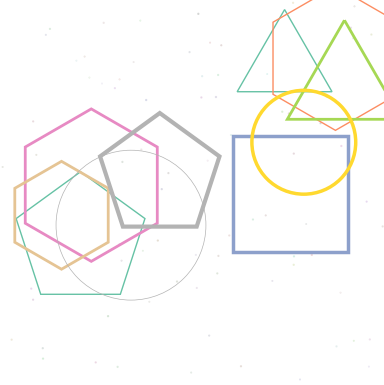[{"shape": "pentagon", "thickness": 1, "radius": 0.88, "center": [0.209, 0.378]}, {"shape": "triangle", "thickness": 1, "radius": 0.71, "center": [0.739, 0.833]}, {"shape": "hexagon", "thickness": 1, "radius": 0.94, "center": [0.871, 0.849]}, {"shape": "square", "thickness": 2.5, "radius": 0.75, "center": [0.755, 0.496]}, {"shape": "hexagon", "thickness": 2, "radius": 0.99, "center": [0.237, 0.519]}, {"shape": "triangle", "thickness": 2, "radius": 0.86, "center": [0.895, 0.776]}, {"shape": "circle", "thickness": 2.5, "radius": 0.67, "center": [0.789, 0.631]}, {"shape": "hexagon", "thickness": 2, "radius": 0.7, "center": [0.16, 0.441]}, {"shape": "circle", "thickness": 0.5, "radius": 0.97, "center": [0.34, 0.415]}, {"shape": "pentagon", "thickness": 3, "radius": 0.82, "center": [0.415, 0.543]}]